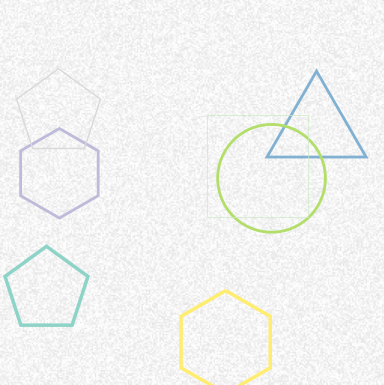[{"shape": "pentagon", "thickness": 2.5, "radius": 0.57, "center": [0.121, 0.247]}, {"shape": "hexagon", "thickness": 2, "radius": 0.58, "center": [0.154, 0.55]}, {"shape": "triangle", "thickness": 2, "radius": 0.74, "center": [0.822, 0.666]}, {"shape": "circle", "thickness": 2, "radius": 0.7, "center": [0.705, 0.537]}, {"shape": "pentagon", "thickness": 1, "radius": 0.57, "center": [0.152, 0.707]}, {"shape": "square", "thickness": 0.5, "radius": 0.66, "center": [0.669, 0.569]}, {"shape": "hexagon", "thickness": 2.5, "radius": 0.67, "center": [0.586, 0.111]}]